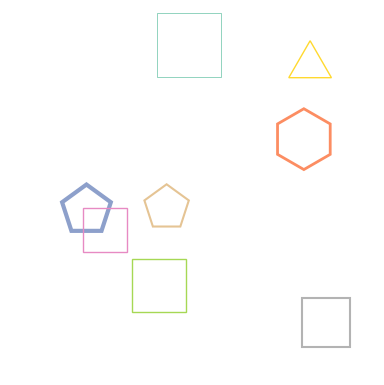[{"shape": "square", "thickness": 0.5, "radius": 0.42, "center": [0.492, 0.884]}, {"shape": "hexagon", "thickness": 2, "radius": 0.39, "center": [0.789, 0.639]}, {"shape": "pentagon", "thickness": 3, "radius": 0.33, "center": [0.225, 0.454]}, {"shape": "square", "thickness": 1, "radius": 0.29, "center": [0.273, 0.402]}, {"shape": "square", "thickness": 1, "radius": 0.35, "center": [0.413, 0.259]}, {"shape": "triangle", "thickness": 1, "radius": 0.32, "center": [0.805, 0.83]}, {"shape": "pentagon", "thickness": 1.5, "radius": 0.3, "center": [0.433, 0.461]}, {"shape": "square", "thickness": 1.5, "radius": 0.31, "center": [0.847, 0.162]}]